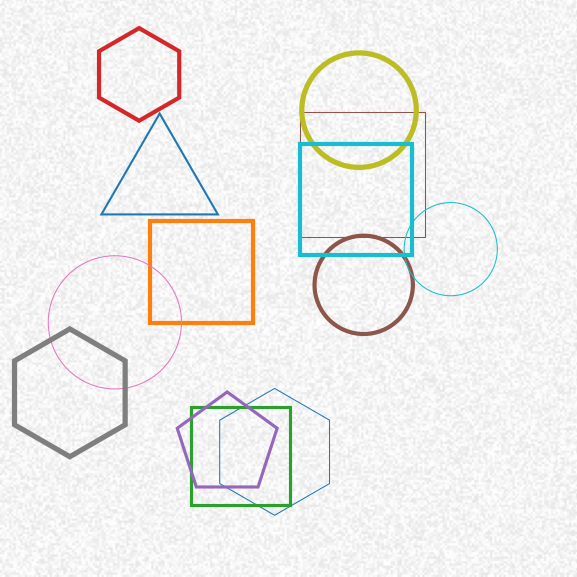[{"shape": "triangle", "thickness": 1, "radius": 0.58, "center": [0.276, 0.686]}, {"shape": "hexagon", "thickness": 0.5, "radius": 0.55, "center": [0.476, 0.217]}, {"shape": "square", "thickness": 2, "radius": 0.44, "center": [0.349, 0.529]}, {"shape": "square", "thickness": 1.5, "radius": 0.43, "center": [0.417, 0.209]}, {"shape": "hexagon", "thickness": 2, "radius": 0.4, "center": [0.241, 0.87]}, {"shape": "pentagon", "thickness": 1.5, "radius": 0.45, "center": [0.393, 0.229]}, {"shape": "circle", "thickness": 2, "radius": 0.43, "center": [0.63, 0.506]}, {"shape": "square", "thickness": 0.5, "radius": 0.54, "center": [0.628, 0.697]}, {"shape": "circle", "thickness": 0.5, "radius": 0.58, "center": [0.199, 0.441]}, {"shape": "hexagon", "thickness": 2.5, "radius": 0.55, "center": [0.121, 0.319]}, {"shape": "circle", "thickness": 2.5, "radius": 0.5, "center": [0.622, 0.808]}, {"shape": "square", "thickness": 2, "radius": 0.48, "center": [0.616, 0.654]}, {"shape": "circle", "thickness": 0.5, "radius": 0.4, "center": [0.781, 0.568]}]